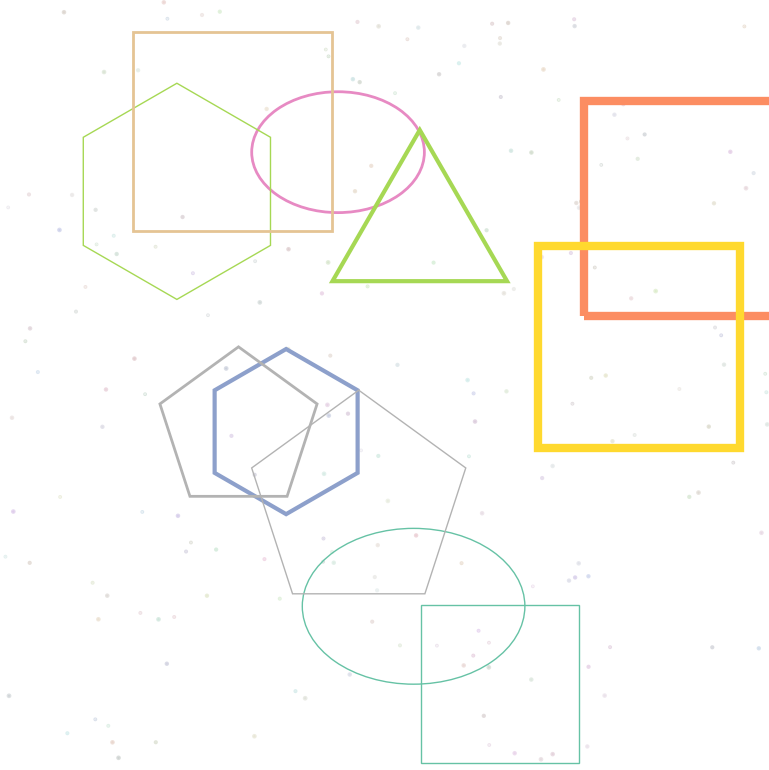[{"shape": "oval", "thickness": 0.5, "radius": 0.72, "center": [0.537, 0.213]}, {"shape": "square", "thickness": 0.5, "radius": 0.51, "center": [0.65, 0.112]}, {"shape": "square", "thickness": 3, "radius": 0.7, "center": [0.897, 0.729]}, {"shape": "hexagon", "thickness": 1.5, "radius": 0.54, "center": [0.372, 0.439]}, {"shape": "oval", "thickness": 1, "radius": 0.56, "center": [0.439, 0.802]}, {"shape": "hexagon", "thickness": 0.5, "radius": 0.7, "center": [0.23, 0.752]}, {"shape": "triangle", "thickness": 1.5, "radius": 0.65, "center": [0.545, 0.7]}, {"shape": "square", "thickness": 3, "radius": 0.66, "center": [0.83, 0.549]}, {"shape": "square", "thickness": 1, "radius": 0.65, "center": [0.302, 0.83]}, {"shape": "pentagon", "thickness": 1, "radius": 0.54, "center": [0.31, 0.442]}, {"shape": "pentagon", "thickness": 0.5, "radius": 0.73, "center": [0.466, 0.347]}]